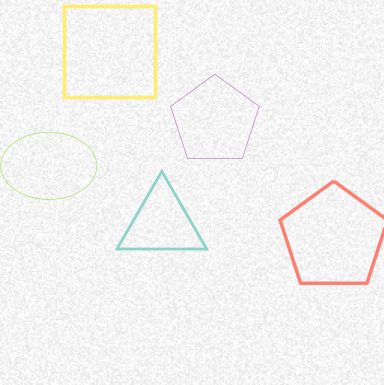[{"shape": "triangle", "thickness": 2, "radius": 0.67, "center": [0.42, 0.42]}, {"shape": "pentagon", "thickness": 2.5, "radius": 0.73, "center": [0.867, 0.383]}, {"shape": "oval", "thickness": 0.5, "radius": 0.62, "center": [0.127, 0.569]}, {"shape": "pentagon", "thickness": 0.5, "radius": 0.61, "center": [0.558, 0.686]}, {"shape": "square", "thickness": 2.5, "radius": 0.59, "center": [0.284, 0.866]}]